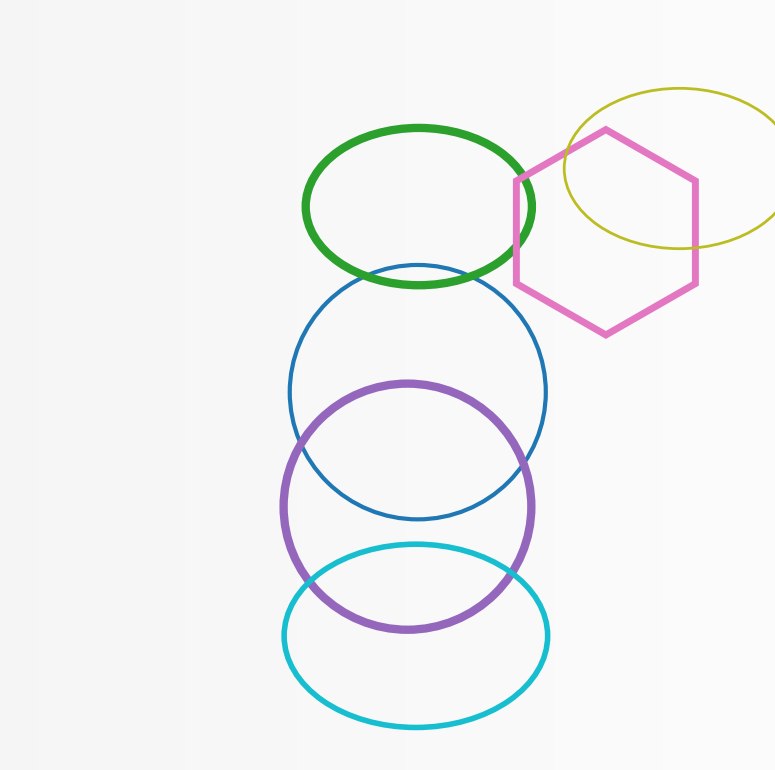[{"shape": "circle", "thickness": 1.5, "radius": 0.83, "center": [0.539, 0.491]}, {"shape": "oval", "thickness": 3, "radius": 0.73, "center": [0.54, 0.732]}, {"shape": "circle", "thickness": 3, "radius": 0.8, "center": [0.526, 0.342]}, {"shape": "hexagon", "thickness": 2.5, "radius": 0.67, "center": [0.782, 0.698]}, {"shape": "oval", "thickness": 1, "radius": 0.74, "center": [0.877, 0.781]}, {"shape": "oval", "thickness": 2, "radius": 0.85, "center": [0.537, 0.174]}]